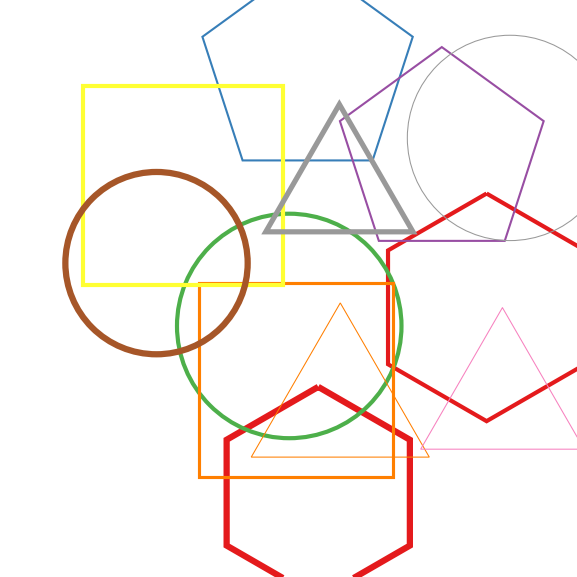[{"shape": "hexagon", "thickness": 3, "radius": 0.92, "center": [0.551, 0.146]}, {"shape": "hexagon", "thickness": 2, "radius": 0.99, "center": [0.843, 0.467]}, {"shape": "pentagon", "thickness": 1, "radius": 0.96, "center": [0.533, 0.876]}, {"shape": "circle", "thickness": 2, "radius": 0.97, "center": [0.501, 0.435]}, {"shape": "pentagon", "thickness": 1, "radius": 0.93, "center": [0.765, 0.732]}, {"shape": "triangle", "thickness": 0.5, "radius": 0.89, "center": [0.589, 0.297]}, {"shape": "square", "thickness": 1.5, "radius": 0.84, "center": [0.513, 0.34]}, {"shape": "square", "thickness": 2, "radius": 0.86, "center": [0.317, 0.678]}, {"shape": "circle", "thickness": 3, "radius": 0.79, "center": [0.271, 0.544]}, {"shape": "triangle", "thickness": 0.5, "radius": 0.82, "center": [0.87, 0.303]}, {"shape": "circle", "thickness": 0.5, "radius": 0.89, "center": [0.883, 0.76]}, {"shape": "triangle", "thickness": 2.5, "radius": 0.74, "center": [0.588, 0.671]}]